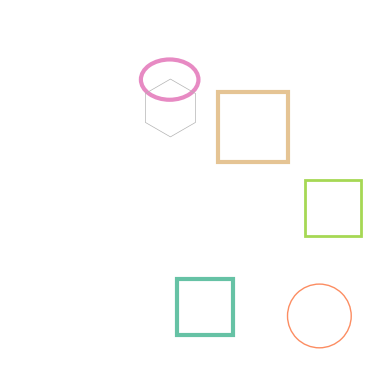[{"shape": "square", "thickness": 3, "radius": 0.36, "center": [0.533, 0.202]}, {"shape": "circle", "thickness": 1, "radius": 0.41, "center": [0.83, 0.179]}, {"shape": "oval", "thickness": 3, "radius": 0.37, "center": [0.441, 0.793]}, {"shape": "square", "thickness": 2, "radius": 0.36, "center": [0.864, 0.459]}, {"shape": "square", "thickness": 3, "radius": 0.46, "center": [0.657, 0.67]}, {"shape": "hexagon", "thickness": 0.5, "radius": 0.38, "center": [0.443, 0.72]}]